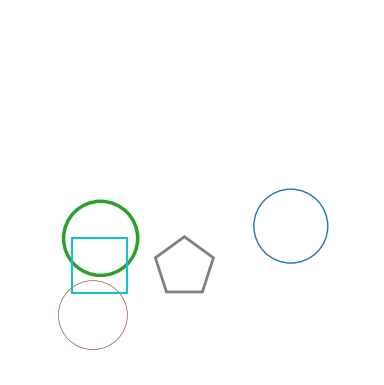[{"shape": "circle", "thickness": 1, "radius": 0.48, "center": [0.755, 0.413]}, {"shape": "circle", "thickness": 2.5, "radius": 0.48, "center": [0.261, 0.381]}, {"shape": "circle", "thickness": 0.5, "radius": 0.45, "center": [0.241, 0.182]}, {"shape": "pentagon", "thickness": 2, "radius": 0.4, "center": [0.479, 0.306]}, {"shape": "square", "thickness": 1.5, "radius": 0.36, "center": [0.258, 0.31]}]